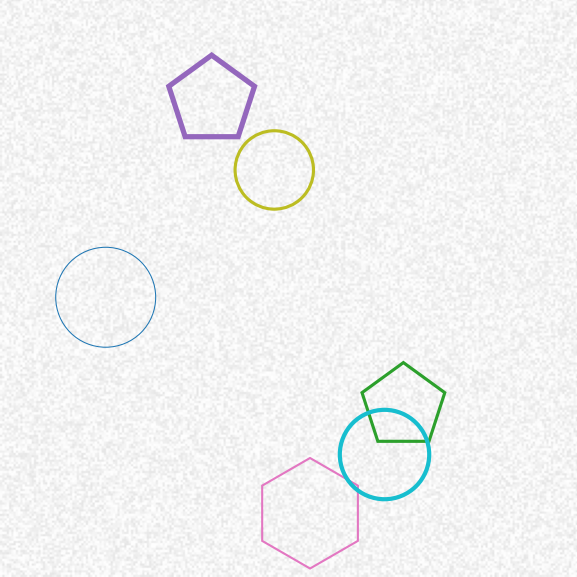[{"shape": "circle", "thickness": 0.5, "radius": 0.43, "center": [0.183, 0.484]}, {"shape": "pentagon", "thickness": 1.5, "radius": 0.38, "center": [0.699, 0.296]}, {"shape": "pentagon", "thickness": 2.5, "radius": 0.39, "center": [0.366, 0.826]}, {"shape": "hexagon", "thickness": 1, "radius": 0.48, "center": [0.537, 0.11]}, {"shape": "circle", "thickness": 1.5, "radius": 0.34, "center": [0.475, 0.705]}, {"shape": "circle", "thickness": 2, "radius": 0.39, "center": [0.666, 0.212]}]